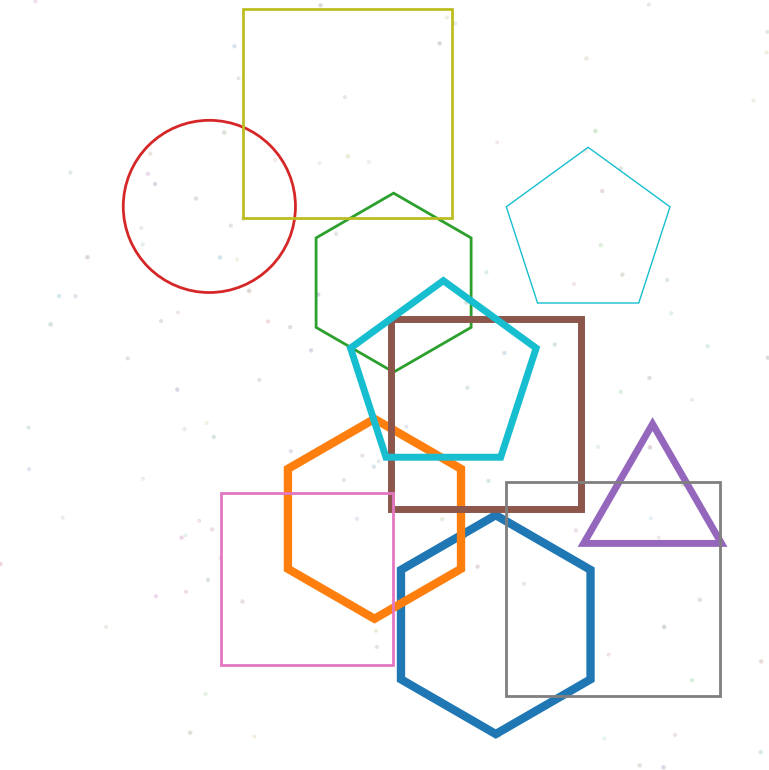[{"shape": "hexagon", "thickness": 3, "radius": 0.71, "center": [0.644, 0.189]}, {"shape": "hexagon", "thickness": 3, "radius": 0.65, "center": [0.486, 0.326]}, {"shape": "hexagon", "thickness": 1, "radius": 0.58, "center": [0.511, 0.633]}, {"shape": "circle", "thickness": 1, "radius": 0.56, "center": [0.272, 0.732]}, {"shape": "triangle", "thickness": 2.5, "radius": 0.52, "center": [0.847, 0.346]}, {"shape": "square", "thickness": 2.5, "radius": 0.62, "center": [0.631, 0.463]}, {"shape": "square", "thickness": 1, "radius": 0.56, "center": [0.399, 0.248]}, {"shape": "square", "thickness": 1, "radius": 0.69, "center": [0.796, 0.235]}, {"shape": "square", "thickness": 1, "radius": 0.68, "center": [0.451, 0.853]}, {"shape": "pentagon", "thickness": 2.5, "radius": 0.63, "center": [0.576, 0.509]}, {"shape": "pentagon", "thickness": 0.5, "radius": 0.56, "center": [0.764, 0.697]}]